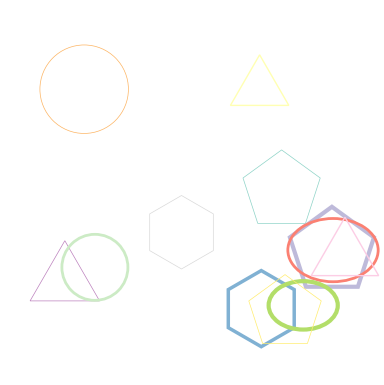[{"shape": "pentagon", "thickness": 0.5, "radius": 0.53, "center": [0.731, 0.505]}, {"shape": "triangle", "thickness": 1, "radius": 0.44, "center": [0.674, 0.77]}, {"shape": "pentagon", "thickness": 3, "radius": 0.57, "center": [0.862, 0.348]}, {"shape": "oval", "thickness": 2, "radius": 0.59, "center": [0.865, 0.35]}, {"shape": "hexagon", "thickness": 2.5, "radius": 0.49, "center": [0.679, 0.198]}, {"shape": "circle", "thickness": 0.5, "radius": 0.57, "center": [0.219, 0.768]}, {"shape": "oval", "thickness": 3, "radius": 0.45, "center": [0.788, 0.207]}, {"shape": "triangle", "thickness": 1, "radius": 0.51, "center": [0.896, 0.335]}, {"shape": "hexagon", "thickness": 0.5, "radius": 0.48, "center": [0.471, 0.397]}, {"shape": "triangle", "thickness": 0.5, "radius": 0.52, "center": [0.168, 0.271]}, {"shape": "circle", "thickness": 2, "radius": 0.43, "center": [0.246, 0.306]}, {"shape": "pentagon", "thickness": 0.5, "radius": 0.49, "center": [0.74, 0.188]}]